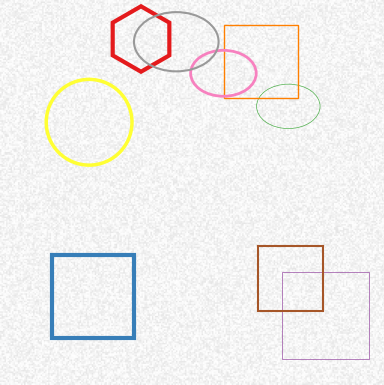[{"shape": "hexagon", "thickness": 3, "radius": 0.42, "center": [0.366, 0.899]}, {"shape": "square", "thickness": 3, "radius": 0.54, "center": [0.242, 0.23]}, {"shape": "oval", "thickness": 0.5, "radius": 0.41, "center": [0.749, 0.724]}, {"shape": "square", "thickness": 0.5, "radius": 0.57, "center": [0.846, 0.179]}, {"shape": "square", "thickness": 1, "radius": 0.48, "center": [0.678, 0.84]}, {"shape": "circle", "thickness": 2.5, "radius": 0.56, "center": [0.231, 0.682]}, {"shape": "square", "thickness": 1.5, "radius": 0.42, "center": [0.754, 0.276]}, {"shape": "oval", "thickness": 2, "radius": 0.43, "center": [0.58, 0.81]}, {"shape": "oval", "thickness": 1.5, "radius": 0.55, "center": [0.458, 0.892]}]